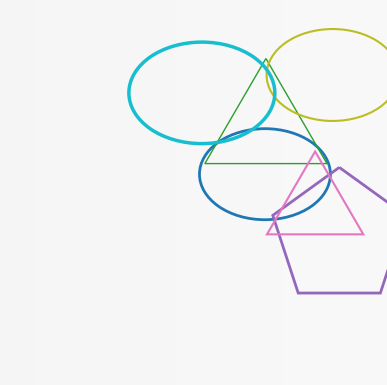[{"shape": "oval", "thickness": 2, "radius": 0.84, "center": [0.684, 0.548]}, {"shape": "triangle", "thickness": 1, "radius": 0.91, "center": [0.686, 0.666]}, {"shape": "pentagon", "thickness": 2, "radius": 0.9, "center": [0.876, 0.385]}, {"shape": "triangle", "thickness": 1.5, "radius": 0.72, "center": [0.813, 0.463]}, {"shape": "oval", "thickness": 1.5, "radius": 0.85, "center": [0.858, 0.805]}, {"shape": "oval", "thickness": 2.5, "radius": 0.94, "center": [0.521, 0.759]}]